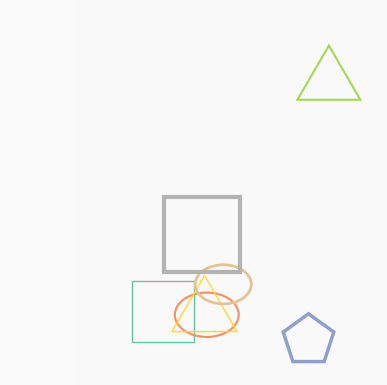[{"shape": "square", "thickness": 1, "radius": 0.4, "center": [0.421, 0.192]}, {"shape": "oval", "thickness": 1.5, "radius": 0.41, "center": [0.534, 0.182]}, {"shape": "pentagon", "thickness": 2.5, "radius": 0.34, "center": [0.796, 0.116]}, {"shape": "triangle", "thickness": 1.5, "radius": 0.47, "center": [0.849, 0.788]}, {"shape": "triangle", "thickness": 1, "radius": 0.48, "center": [0.528, 0.187]}, {"shape": "oval", "thickness": 2, "radius": 0.36, "center": [0.576, 0.261]}, {"shape": "square", "thickness": 3, "radius": 0.49, "center": [0.521, 0.391]}]